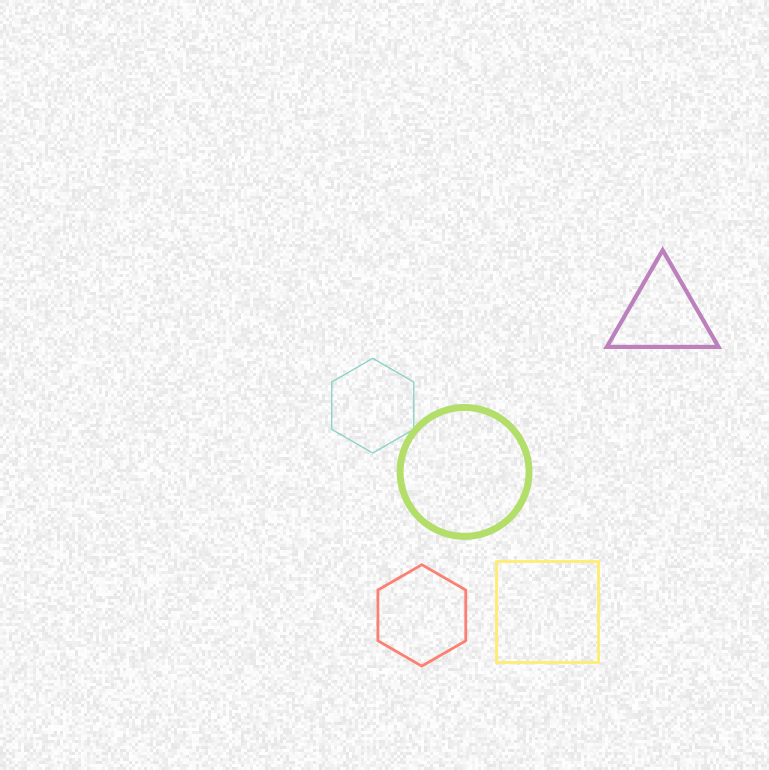[{"shape": "hexagon", "thickness": 0.5, "radius": 0.31, "center": [0.484, 0.473]}, {"shape": "hexagon", "thickness": 1, "radius": 0.33, "center": [0.548, 0.201]}, {"shape": "circle", "thickness": 2.5, "radius": 0.42, "center": [0.603, 0.387]}, {"shape": "triangle", "thickness": 1.5, "radius": 0.42, "center": [0.861, 0.591]}, {"shape": "square", "thickness": 1, "radius": 0.33, "center": [0.71, 0.206]}]